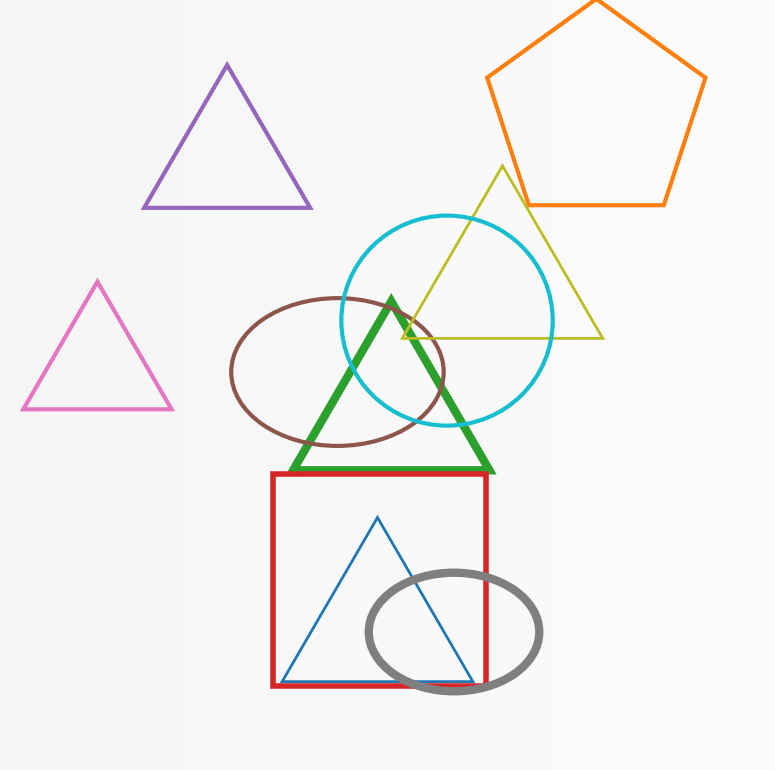[{"shape": "triangle", "thickness": 1, "radius": 0.71, "center": [0.487, 0.186]}, {"shape": "pentagon", "thickness": 1.5, "radius": 0.74, "center": [0.769, 0.853]}, {"shape": "triangle", "thickness": 3, "radius": 0.73, "center": [0.505, 0.462]}, {"shape": "square", "thickness": 2, "radius": 0.69, "center": [0.49, 0.247]}, {"shape": "triangle", "thickness": 1.5, "radius": 0.62, "center": [0.293, 0.792]}, {"shape": "oval", "thickness": 1.5, "radius": 0.69, "center": [0.435, 0.517]}, {"shape": "triangle", "thickness": 1.5, "radius": 0.55, "center": [0.126, 0.524]}, {"shape": "oval", "thickness": 3, "radius": 0.55, "center": [0.586, 0.179]}, {"shape": "triangle", "thickness": 1, "radius": 0.75, "center": [0.648, 0.635]}, {"shape": "circle", "thickness": 1.5, "radius": 0.68, "center": [0.577, 0.584]}]